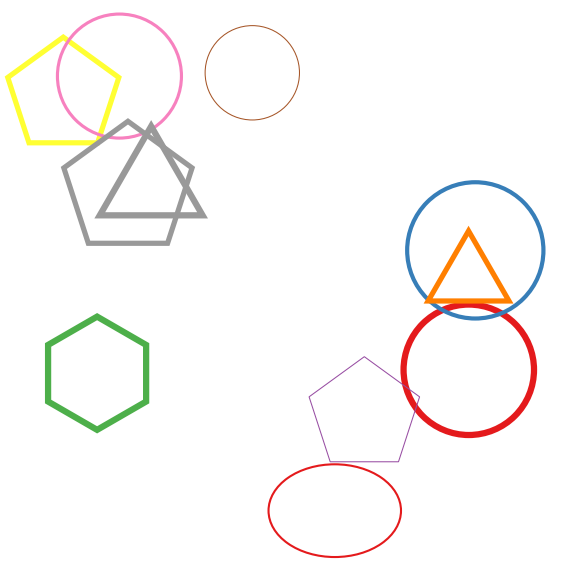[{"shape": "oval", "thickness": 1, "radius": 0.57, "center": [0.58, 0.115]}, {"shape": "circle", "thickness": 3, "radius": 0.56, "center": [0.812, 0.359]}, {"shape": "circle", "thickness": 2, "radius": 0.59, "center": [0.823, 0.566]}, {"shape": "hexagon", "thickness": 3, "radius": 0.49, "center": [0.168, 0.353]}, {"shape": "pentagon", "thickness": 0.5, "radius": 0.5, "center": [0.631, 0.281]}, {"shape": "triangle", "thickness": 2.5, "radius": 0.4, "center": [0.811, 0.518]}, {"shape": "pentagon", "thickness": 2.5, "radius": 0.51, "center": [0.11, 0.834]}, {"shape": "circle", "thickness": 0.5, "radius": 0.41, "center": [0.437, 0.873]}, {"shape": "circle", "thickness": 1.5, "radius": 0.54, "center": [0.207, 0.867]}, {"shape": "pentagon", "thickness": 2.5, "radius": 0.58, "center": [0.222, 0.672]}, {"shape": "triangle", "thickness": 3, "radius": 0.51, "center": [0.262, 0.678]}]